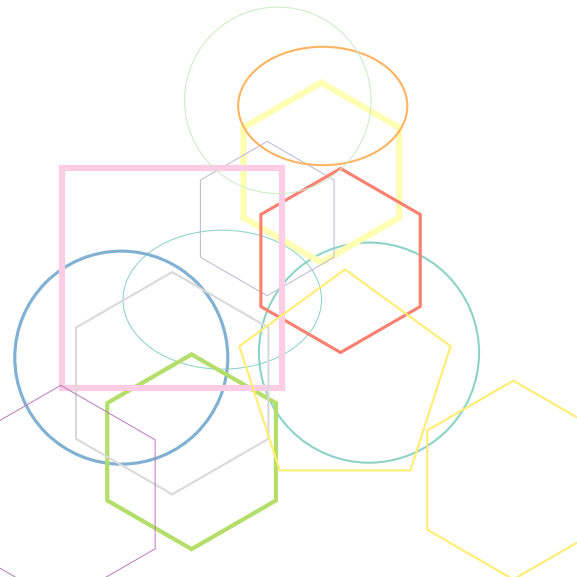[{"shape": "circle", "thickness": 1, "radius": 0.95, "center": [0.639, 0.388]}, {"shape": "oval", "thickness": 0.5, "radius": 0.86, "center": [0.385, 0.48]}, {"shape": "hexagon", "thickness": 3, "radius": 0.78, "center": [0.556, 0.7]}, {"shape": "hexagon", "thickness": 0.5, "radius": 0.67, "center": [0.463, 0.621]}, {"shape": "hexagon", "thickness": 1.5, "radius": 0.8, "center": [0.59, 0.548]}, {"shape": "circle", "thickness": 1.5, "radius": 0.92, "center": [0.21, 0.38]}, {"shape": "oval", "thickness": 1, "radius": 0.73, "center": [0.559, 0.816]}, {"shape": "hexagon", "thickness": 2, "radius": 0.84, "center": [0.332, 0.217]}, {"shape": "square", "thickness": 3, "radius": 0.95, "center": [0.298, 0.518]}, {"shape": "hexagon", "thickness": 1, "radius": 0.96, "center": [0.298, 0.336]}, {"shape": "hexagon", "thickness": 0.5, "radius": 0.94, "center": [0.105, 0.143]}, {"shape": "circle", "thickness": 0.5, "radius": 0.81, "center": [0.481, 0.825]}, {"shape": "hexagon", "thickness": 1, "radius": 0.86, "center": [0.889, 0.168]}, {"shape": "pentagon", "thickness": 1, "radius": 0.96, "center": [0.597, 0.34]}]